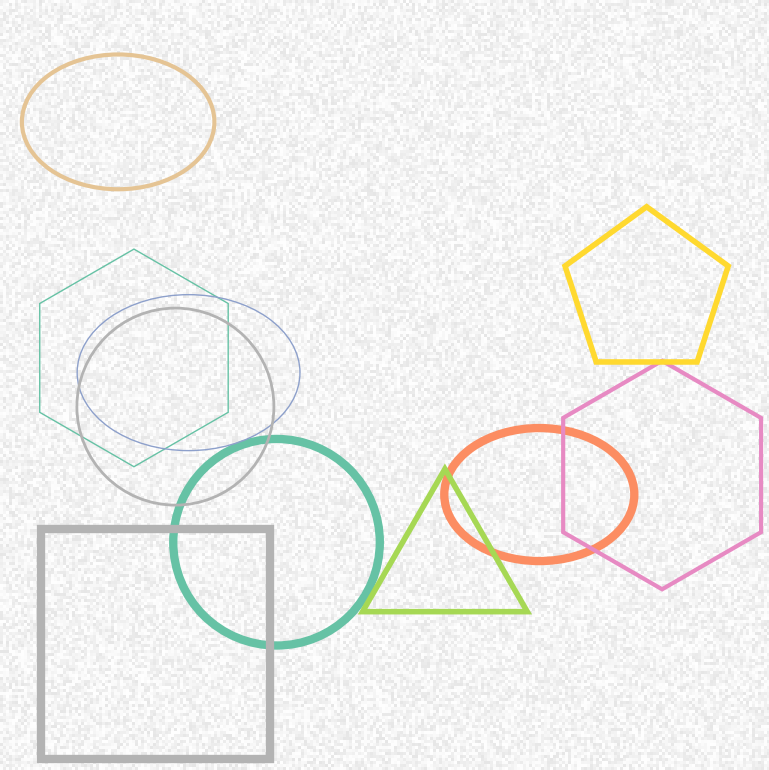[{"shape": "hexagon", "thickness": 0.5, "radius": 0.71, "center": [0.174, 0.535]}, {"shape": "circle", "thickness": 3, "radius": 0.67, "center": [0.359, 0.296]}, {"shape": "oval", "thickness": 3, "radius": 0.62, "center": [0.7, 0.358]}, {"shape": "oval", "thickness": 0.5, "radius": 0.72, "center": [0.245, 0.516]}, {"shape": "hexagon", "thickness": 1.5, "radius": 0.74, "center": [0.86, 0.383]}, {"shape": "triangle", "thickness": 2, "radius": 0.62, "center": [0.578, 0.267]}, {"shape": "pentagon", "thickness": 2, "radius": 0.56, "center": [0.84, 0.62]}, {"shape": "oval", "thickness": 1.5, "radius": 0.63, "center": [0.153, 0.842]}, {"shape": "square", "thickness": 3, "radius": 0.75, "center": [0.202, 0.164]}, {"shape": "circle", "thickness": 1, "radius": 0.64, "center": [0.228, 0.472]}]